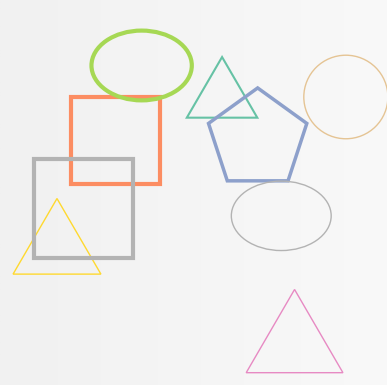[{"shape": "triangle", "thickness": 1.5, "radius": 0.53, "center": [0.573, 0.747]}, {"shape": "square", "thickness": 3, "radius": 0.57, "center": [0.298, 0.635]}, {"shape": "pentagon", "thickness": 2.5, "radius": 0.67, "center": [0.665, 0.638]}, {"shape": "triangle", "thickness": 1, "radius": 0.72, "center": [0.76, 0.104]}, {"shape": "oval", "thickness": 3, "radius": 0.65, "center": [0.366, 0.83]}, {"shape": "triangle", "thickness": 1, "radius": 0.65, "center": [0.147, 0.353]}, {"shape": "circle", "thickness": 1, "radius": 0.54, "center": [0.893, 0.748]}, {"shape": "square", "thickness": 3, "radius": 0.64, "center": [0.215, 0.458]}, {"shape": "oval", "thickness": 1, "radius": 0.64, "center": [0.726, 0.439]}]